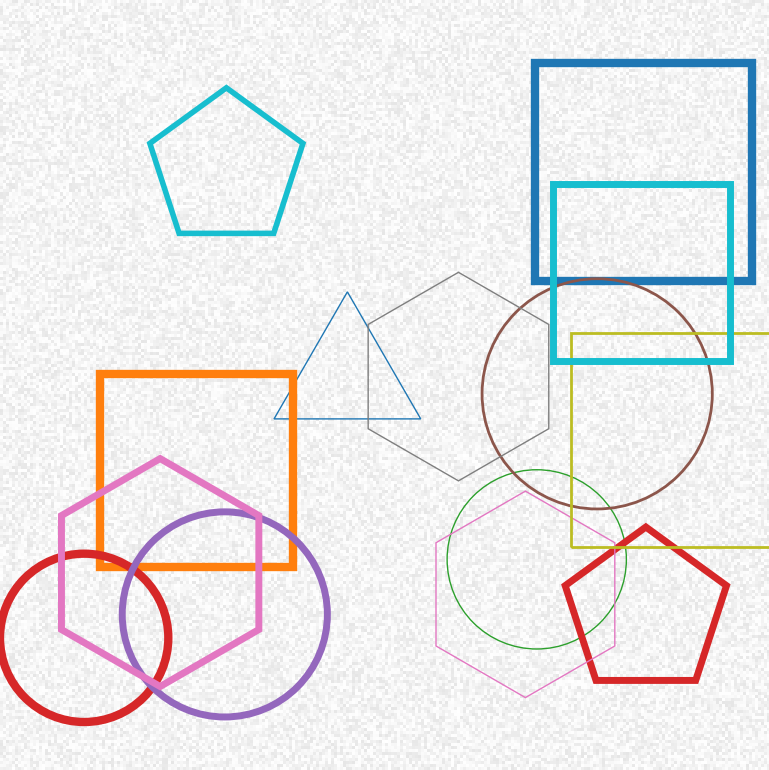[{"shape": "triangle", "thickness": 0.5, "radius": 0.55, "center": [0.451, 0.511]}, {"shape": "square", "thickness": 3, "radius": 0.71, "center": [0.836, 0.776]}, {"shape": "square", "thickness": 3, "radius": 0.62, "center": [0.255, 0.389]}, {"shape": "circle", "thickness": 0.5, "radius": 0.58, "center": [0.697, 0.274]}, {"shape": "pentagon", "thickness": 2.5, "radius": 0.55, "center": [0.839, 0.205]}, {"shape": "circle", "thickness": 3, "radius": 0.55, "center": [0.109, 0.172]}, {"shape": "circle", "thickness": 2.5, "radius": 0.67, "center": [0.292, 0.202]}, {"shape": "circle", "thickness": 1, "radius": 0.75, "center": [0.776, 0.489]}, {"shape": "hexagon", "thickness": 2.5, "radius": 0.74, "center": [0.208, 0.256]}, {"shape": "hexagon", "thickness": 0.5, "radius": 0.67, "center": [0.682, 0.228]}, {"shape": "hexagon", "thickness": 0.5, "radius": 0.68, "center": [0.595, 0.511]}, {"shape": "square", "thickness": 1, "radius": 0.7, "center": [0.881, 0.429]}, {"shape": "square", "thickness": 2.5, "radius": 0.58, "center": [0.833, 0.646]}, {"shape": "pentagon", "thickness": 2, "radius": 0.52, "center": [0.294, 0.781]}]